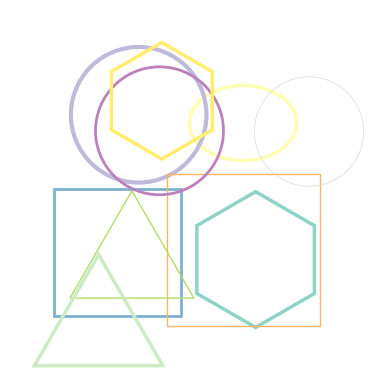[{"shape": "hexagon", "thickness": 2.5, "radius": 0.88, "center": [0.664, 0.326]}, {"shape": "oval", "thickness": 2.5, "radius": 0.7, "center": [0.631, 0.68]}, {"shape": "circle", "thickness": 3, "radius": 0.88, "center": [0.36, 0.702]}, {"shape": "square", "thickness": 2, "radius": 0.82, "center": [0.305, 0.345]}, {"shape": "square", "thickness": 1, "radius": 0.99, "center": [0.633, 0.35]}, {"shape": "triangle", "thickness": 1, "radius": 0.93, "center": [0.343, 0.319]}, {"shape": "circle", "thickness": 0.5, "radius": 0.71, "center": [0.803, 0.659]}, {"shape": "circle", "thickness": 2, "radius": 0.83, "center": [0.414, 0.66]}, {"shape": "triangle", "thickness": 2.5, "radius": 0.96, "center": [0.256, 0.146]}, {"shape": "hexagon", "thickness": 2.5, "radius": 0.76, "center": [0.42, 0.738]}]